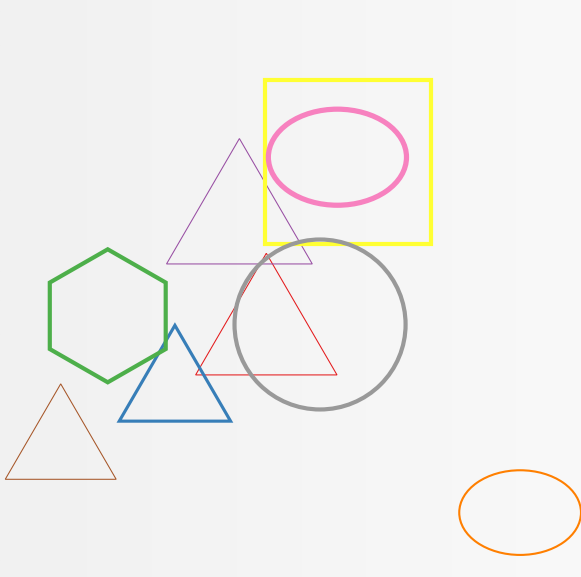[{"shape": "triangle", "thickness": 0.5, "radius": 0.7, "center": [0.458, 0.42]}, {"shape": "triangle", "thickness": 1.5, "radius": 0.55, "center": [0.301, 0.325]}, {"shape": "hexagon", "thickness": 2, "radius": 0.58, "center": [0.185, 0.452]}, {"shape": "triangle", "thickness": 0.5, "radius": 0.72, "center": [0.412, 0.614]}, {"shape": "oval", "thickness": 1, "radius": 0.52, "center": [0.895, 0.112]}, {"shape": "square", "thickness": 2, "radius": 0.71, "center": [0.599, 0.719]}, {"shape": "triangle", "thickness": 0.5, "radius": 0.55, "center": [0.104, 0.224]}, {"shape": "oval", "thickness": 2.5, "radius": 0.59, "center": [0.581, 0.727]}, {"shape": "circle", "thickness": 2, "radius": 0.74, "center": [0.551, 0.437]}]